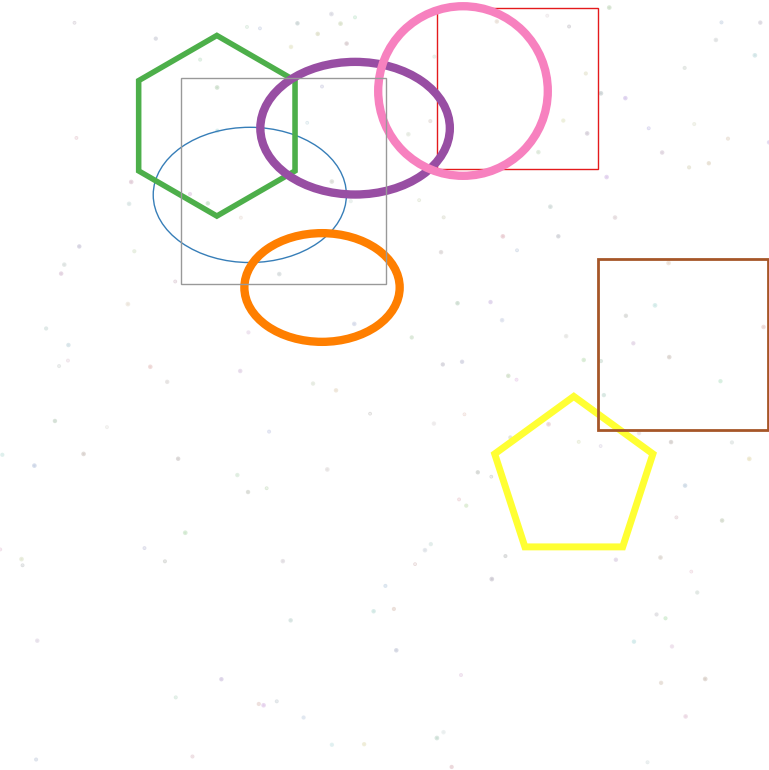[{"shape": "square", "thickness": 0.5, "radius": 0.52, "center": [0.672, 0.885]}, {"shape": "oval", "thickness": 0.5, "radius": 0.63, "center": [0.324, 0.747]}, {"shape": "hexagon", "thickness": 2, "radius": 0.59, "center": [0.282, 0.837]}, {"shape": "oval", "thickness": 3, "radius": 0.62, "center": [0.461, 0.834]}, {"shape": "oval", "thickness": 3, "radius": 0.5, "center": [0.418, 0.627]}, {"shape": "pentagon", "thickness": 2.5, "radius": 0.54, "center": [0.745, 0.377]}, {"shape": "square", "thickness": 1, "radius": 0.55, "center": [0.887, 0.553]}, {"shape": "circle", "thickness": 3, "radius": 0.55, "center": [0.601, 0.882]}, {"shape": "square", "thickness": 0.5, "radius": 0.67, "center": [0.368, 0.765]}]